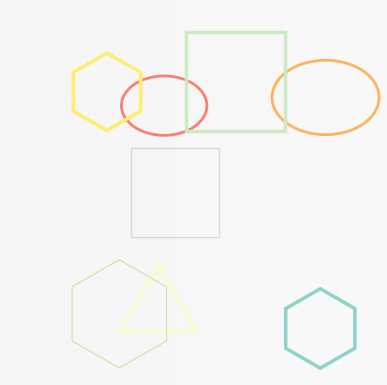[{"shape": "hexagon", "thickness": 2.5, "radius": 0.52, "center": [0.827, 0.147]}, {"shape": "triangle", "thickness": 1.5, "radius": 0.57, "center": [0.408, 0.197]}, {"shape": "oval", "thickness": 2, "radius": 0.55, "center": [0.424, 0.726]}, {"shape": "oval", "thickness": 2, "radius": 0.69, "center": [0.84, 0.747]}, {"shape": "hexagon", "thickness": 0.5, "radius": 0.7, "center": [0.308, 0.185]}, {"shape": "square", "thickness": 1, "radius": 0.57, "center": [0.452, 0.5]}, {"shape": "square", "thickness": 2.5, "radius": 0.64, "center": [0.607, 0.789]}, {"shape": "hexagon", "thickness": 2.5, "radius": 0.5, "center": [0.276, 0.762]}]